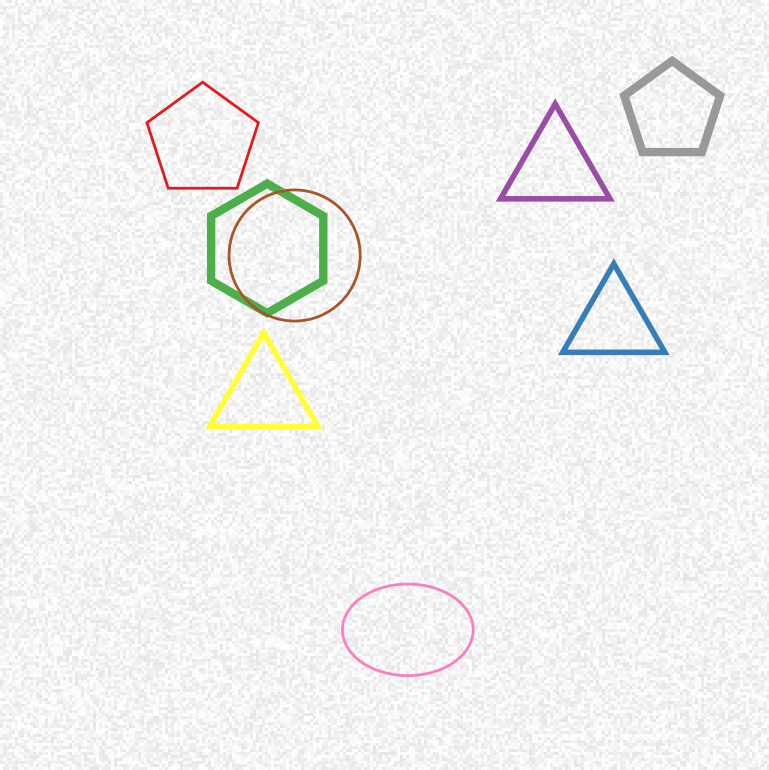[{"shape": "pentagon", "thickness": 1, "radius": 0.38, "center": [0.263, 0.817]}, {"shape": "triangle", "thickness": 2, "radius": 0.38, "center": [0.797, 0.581]}, {"shape": "hexagon", "thickness": 3, "radius": 0.42, "center": [0.347, 0.677]}, {"shape": "triangle", "thickness": 2, "radius": 0.41, "center": [0.721, 0.783]}, {"shape": "triangle", "thickness": 2, "radius": 0.41, "center": [0.343, 0.487]}, {"shape": "circle", "thickness": 1, "radius": 0.43, "center": [0.383, 0.668]}, {"shape": "oval", "thickness": 1, "radius": 0.42, "center": [0.53, 0.182]}, {"shape": "pentagon", "thickness": 3, "radius": 0.33, "center": [0.873, 0.855]}]